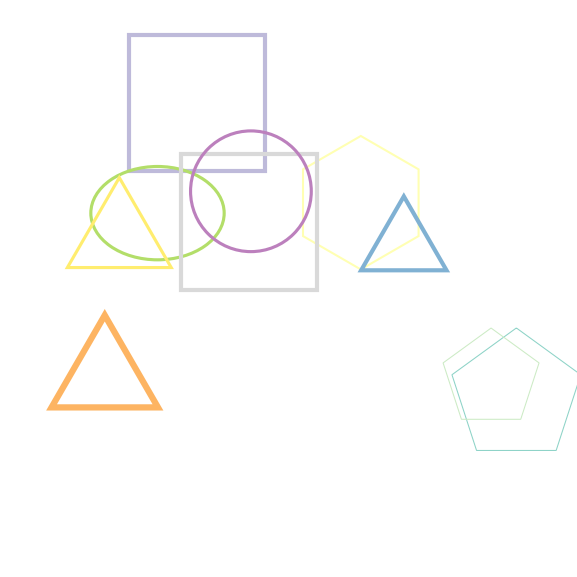[{"shape": "pentagon", "thickness": 0.5, "radius": 0.59, "center": [0.894, 0.314]}, {"shape": "hexagon", "thickness": 1, "radius": 0.58, "center": [0.625, 0.648]}, {"shape": "square", "thickness": 2, "radius": 0.59, "center": [0.341, 0.821]}, {"shape": "triangle", "thickness": 2, "radius": 0.43, "center": [0.699, 0.574]}, {"shape": "triangle", "thickness": 3, "radius": 0.53, "center": [0.181, 0.347]}, {"shape": "oval", "thickness": 1.5, "radius": 0.58, "center": [0.273, 0.63]}, {"shape": "square", "thickness": 2, "radius": 0.59, "center": [0.431, 0.614]}, {"shape": "circle", "thickness": 1.5, "radius": 0.52, "center": [0.434, 0.668]}, {"shape": "pentagon", "thickness": 0.5, "radius": 0.44, "center": [0.85, 0.344]}, {"shape": "triangle", "thickness": 1.5, "radius": 0.52, "center": [0.207, 0.588]}]